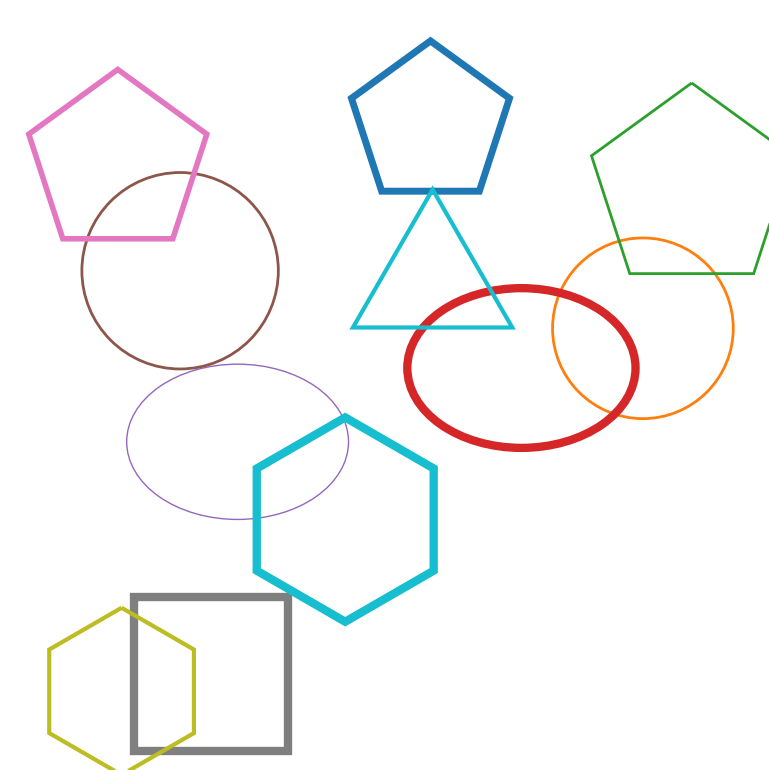[{"shape": "pentagon", "thickness": 2.5, "radius": 0.54, "center": [0.559, 0.839]}, {"shape": "circle", "thickness": 1, "radius": 0.59, "center": [0.835, 0.574]}, {"shape": "pentagon", "thickness": 1, "radius": 0.68, "center": [0.898, 0.755]}, {"shape": "oval", "thickness": 3, "radius": 0.74, "center": [0.677, 0.522]}, {"shape": "oval", "thickness": 0.5, "radius": 0.72, "center": [0.309, 0.426]}, {"shape": "circle", "thickness": 1, "radius": 0.64, "center": [0.234, 0.648]}, {"shape": "pentagon", "thickness": 2, "radius": 0.61, "center": [0.153, 0.788]}, {"shape": "square", "thickness": 3, "radius": 0.5, "center": [0.274, 0.125]}, {"shape": "hexagon", "thickness": 1.5, "radius": 0.54, "center": [0.158, 0.102]}, {"shape": "hexagon", "thickness": 3, "radius": 0.66, "center": [0.448, 0.325]}, {"shape": "triangle", "thickness": 1.5, "radius": 0.6, "center": [0.562, 0.634]}]